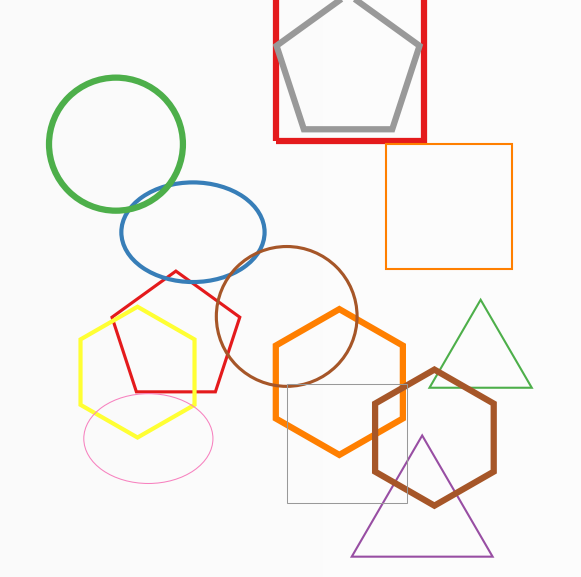[{"shape": "square", "thickness": 3, "radius": 0.64, "center": [0.602, 0.882]}, {"shape": "pentagon", "thickness": 1.5, "radius": 0.58, "center": [0.303, 0.414]}, {"shape": "oval", "thickness": 2, "radius": 0.62, "center": [0.332, 0.597]}, {"shape": "circle", "thickness": 3, "radius": 0.58, "center": [0.2, 0.75]}, {"shape": "triangle", "thickness": 1, "radius": 0.51, "center": [0.827, 0.379]}, {"shape": "triangle", "thickness": 1, "radius": 0.7, "center": [0.726, 0.105]}, {"shape": "hexagon", "thickness": 3, "radius": 0.63, "center": [0.584, 0.338]}, {"shape": "square", "thickness": 1, "radius": 0.54, "center": [0.773, 0.641]}, {"shape": "hexagon", "thickness": 2, "radius": 0.57, "center": [0.237, 0.355]}, {"shape": "hexagon", "thickness": 3, "radius": 0.59, "center": [0.747, 0.241]}, {"shape": "circle", "thickness": 1.5, "radius": 0.61, "center": [0.493, 0.451]}, {"shape": "oval", "thickness": 0.5, "radius": 0.56, "center": [0.255, 0.24]}, {"shape": "square", "thickness": 0.5, "radius": 0.52, "center": [0.597, 0.232]}, {"shape": "pentagon", "thickness": 3, "radius": 0.65, "center": [0.599, 0.88]}]